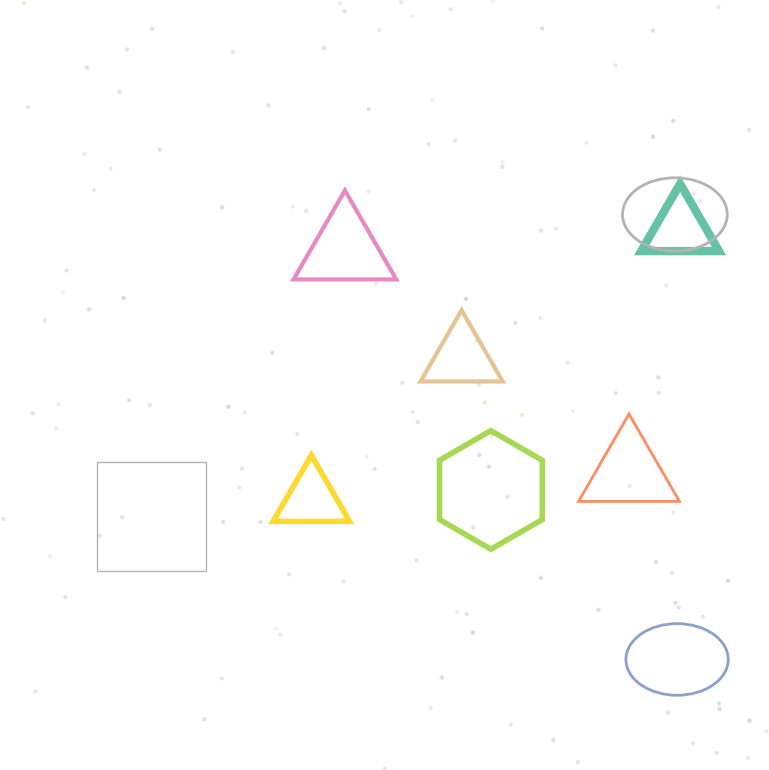[{"shape": "triangle", "thickness": 3, "radius": 0.29, "center": [0.883, 0.703]}, {"shape": "triangle", "thickness": 1, "radius": 0.38, "center": [0.817, 0.387]}, {"shape": "oval", "thickness": 1, "radius": 0.33, "center": [0.879, 0.144]}, {"shape": "triangle", "thickness": 1.5, "radius": 0.39, "center": [0.448, 0.676]}, {"shape": "hexagon", "thickness": 2, "radius": 0.39, "center": [0.638, 0.364]}, {"shape": "triangle", "thickness": 2, "radius": 0.29, "center": [0.404, 0.352]}, {"shape": "triangle", "thickness": 1.5, "radius": 0.31, "center": [0.599, 0.535]}, {"shape": "square", "thickness": 0.5, "radius": 0.35, "center": [0.197, 0.329]}, {"shape": "oval", "thickness": 1, "radius": 0.34, "center": [0.876, 0.722]}]